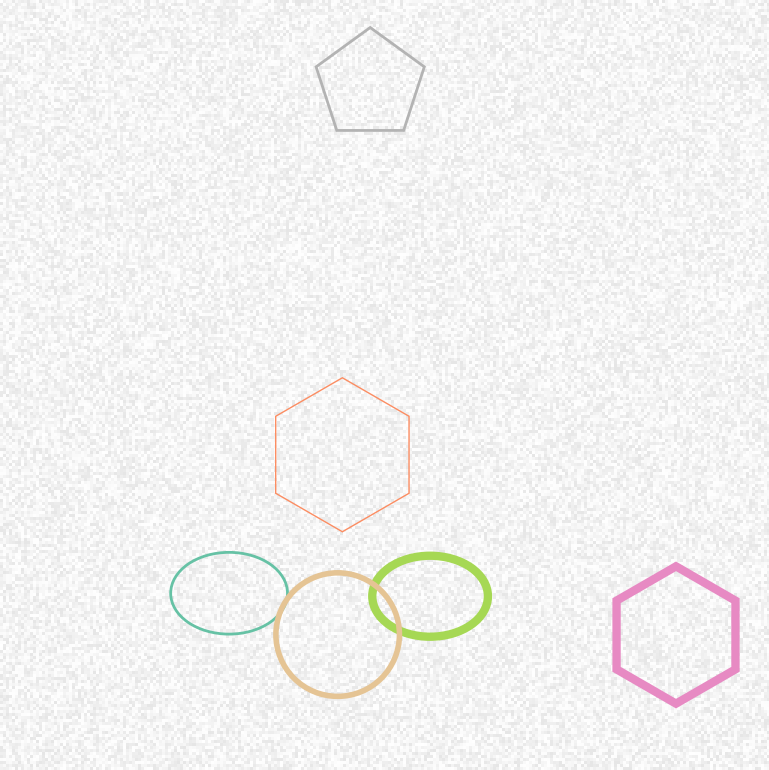[{"shape": "oval", "thickness": 1, "radius": 0.38, "center": [0.298, 0.23]}, {"shape": "hexagon", "thickness": 0.5, "radius": 0.5, "center": [0.445, 0.409]}, {"shape": "hexagon", "thickness": 3, "radius": 0.45, "center": [0.878, 0.175]}, {"shape": "oval", "thickness": 3, "radius": 0.38, "center": [0.559, 0.226]}, {"shape": "circle", "thickness": 2, "radius": 0.4, "center": [0.439, 0.176]}, {"shape": "pentagon", "thickness": 1, "radius": 0.37, "center": [0.481, 0.89]}]